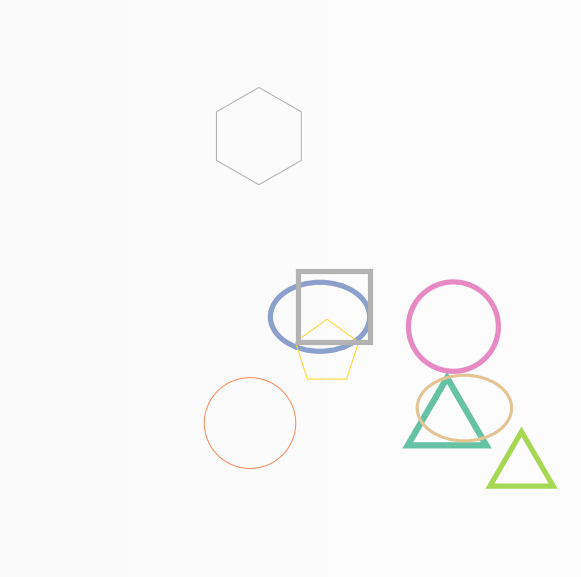[{"shape": "triangle", "thickness": 3, "radius": 0.39, "center": [0.769, 0.267]}, {"shape": "circle", "thickness": 0.5, "radius": 0.39, "center": [0.43, 0.267]}, {"shape": "oval", "thickness": 2.5, "radius": 0.43, "center": [0.551, 0.451]}, {"shape": "circle", "thickness": 2.5, "radius": 0.39, "center": [0.78, 0.434]}, {"shape": "triangle", "thickness": 2.5, "radius": 0.31, "center": [0.897, 0.189]}, {"shape": "pentagon", "thickness": 0.5, "radius": 0.29, "center": [0.563, 0.389]}, {"shape": "oval", "thickness": 1.5, "radius": 0.41, "center": [0.799, 0.293]}, {"shape": "hexagon", "thickness": 0.5, "radius": 0.42, "center": [0.445, 0.763]}, {"shape": "square", "thickness": 2.5, "radius": 0.31, "center": [0.574, 0.468]}]